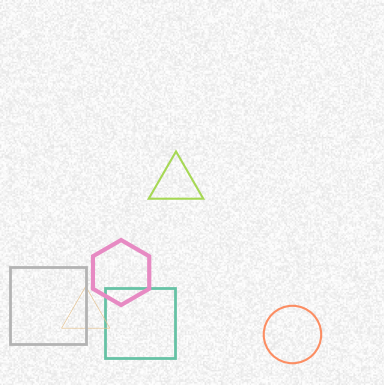[{"shape": "square", "thickness": 2, "radius": 0.46, "center": [0.363, 0.162]}, {"shape": "circle", "thickness": 1.5, "radius": 0.37, "center": [0.76, 0.131]}, {"shape": "hexagon", "thickness": 3, "radius": 0.42, "center": [0.315, 0.292]}, {"shape": "triangle", "thickness": 1.5, "radius": 0.41, "center": [0.457, 0.525]}, {"shape": "triangle", "thickness": 0.5, "radius": 0.36, "center": [0.223, 0.184]}, {"shape": "square", "thickness": 2, "radius": 0.5, "center": [0.125, 0.206]}]